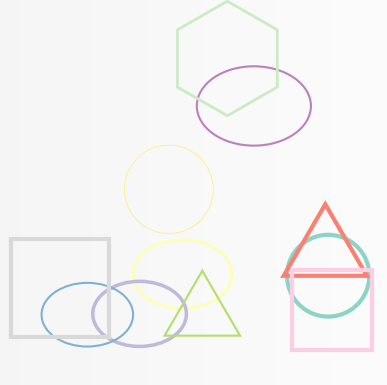[{"shape": "circle", "thickness": 3, "radius": 0.53, "center": [0.847, 0.284]}, {"shape": "oval", "thickness": 2, "radius": 0.64, "center": [0.471, 0.288]}, {"shape": "oval", "thickness": 2.5, "radius": 0.6, "center": [0.36, 0.185]}, {"shape": "triangle", "thickness": 3, "radius": 0.62, "center": [0.839, 0.346]}, {"shape": "oval", "thickness": 1.5, "radius": 0.59, "center": [0.225, 0.183]}, {"shape": "triangle", "thickness": 1.5, "radius": 0.56, "center": [0.522, 0.184]}, {"shape": "square", "thickness": 3, "radius": 0.52, "center": [0.857, 0.194]}, {"shape": "square", "thickness": 3, "radius": 0.63, "center": [0.154, 0.252]}, {"shape": "oval", "thickness": 1.5, "radius": 0.74, "center": [0.655, 0.725]}, {"shape": "hexagon", "thickness": 2, "radius": 0.74, "center": [0.587, 0.848]}, {"shape": "circle", "thickness": 0.5, "radius": 0.57, "center": [0.436, 0.508]}]